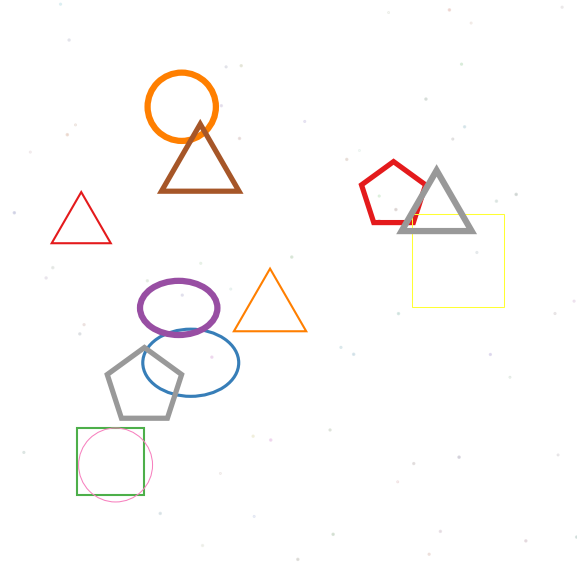[{"shape": "pentagon", "thickness": 2.5, "radius": 0.29, "center": [0.681, 0.661]}, {"shape": "triangle", "thickness": 1, "radius": 0.3, "center": [0.141, 0.607]}, {"shape": "oval", "thickness": 1.5, "radius": 0.42, "center": [0.33, 0.371]}, {"shape": "square", "thickness": 1, "radius": 0.29, "center": [0.191, 0.201]}, {"shape": "oval", "thickness": 3, "radius": 0.34, "center": [0.309, 0.466]}, {"shape": "triangle", "thickness": 1, "radius": 0.36, "center": [0.468, 0.462]}, {"shape": "circle", "thickness": 3, "radius": 0.3, "center": [0.315, 0.814]}, {"shape": "square", "thickness": 0.5, "radius": 0.4, "center": [0.793, 0.548]}, {"shape": "triangle", "thickness": 2.5, "radius": 0.39, "center": [0.347, 0.707]}, {"shape": "circle", "thickness": 0.5, "radius": 0.32, "center": [0.2, 0.194]}, {"shape": "triangle", "thickness": 3, "radius": 0.35, "center": [0.756, 0.634]}, {"shape": "pentagon", "thickness": 2.5, "radius": 0.34, "center": [0.25, 0.33]}]